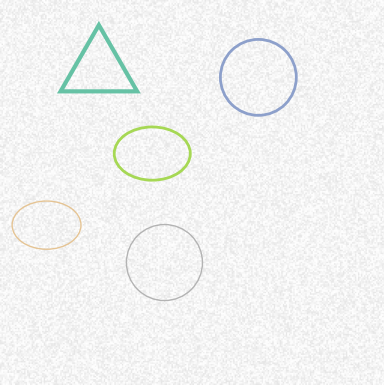[{"shape": "triangle", "thickness": 3, "radius": 0.57, "center": [0.257, 0.82]}, {"shape": "circle", "thickness": 2, "radius": 0.49, "center": [0.671, 0.799]}, {"shape": "oval", "thickness": 2, "radius": 0.49, "center": [0.395, 0.601]}, {"shape": "oval", "thickness": 1, "radius": 0.45, "center": [0.121, 0.415]}, {"shape": "circle", "thickness": 1, "radius": 0.49, "center": [0.427, 0.318]}]